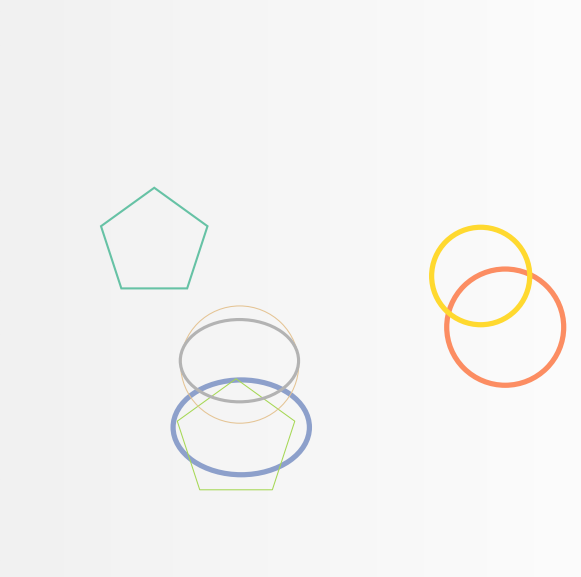[{"shape": "pentagon", "thickness": 1, "radius": 0.48, "center": [0.265, 0.578]}, {"shape": "circle", "thickness": 2.5, "radius": 0.5, "center": [0.869, 0.433]}, {"shape": "oval", "thickness": 2.5, "radius": 0.59, "center": [0.415, 0.259]}, {"shape": "pentagon", "thickness": 0.5, "radius": 0.53, "center": [0.406, 0.237]}, {"shape": "circle", "thickness": 2.5, "radius": 0.42, "center": [0.827, 0.521]}, {"shape": "circle", "thickness": 0.5, "radius": 0.51, "center": [0.412, 0.368]}, {"shape": "oval", "thickness": 1.5, "radius": 0.51, "center": [0.412, 0.375]}]